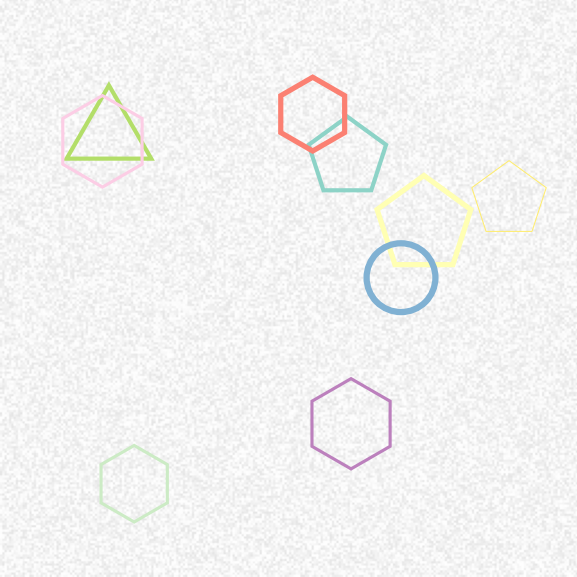[{"shape": "pentagon", "thickness": 2, "radius": 0.35, "center": [0.601, 0.727]}, {"shape": "pentagon", "thickness": 2.5, "radius": 0.43, "center": [0.734, 0.61]}, {"shape": "hexagon", "thickness": 2.5, "radius": 0.32, "center": [0.541, 0.802]}, {"shape": "circle", "thickness": 3, "radius": 0.3, "center": [0.694, 0.518]}, {"shape": "triangle", "thickness": 2, "radius": 0.42, "center": [0.189, 0.767]}, {"shape": "hexagon", "thickness": 1.5, "radius": 0.4, "center": [0.177, 0.754]}, {"shape": "hexagon", "thickness": 1.5, "radius": 0.39, "center": [0.608, 0.265]}, {"shape": "hexagon", "thickness": 1.5, "radius": 0.33, "center": [0.232, 0.162]}, {"shape": "pentagon", "thickness": 0.5, "radius": 0.34, "center": [0.881, 0.653]}]